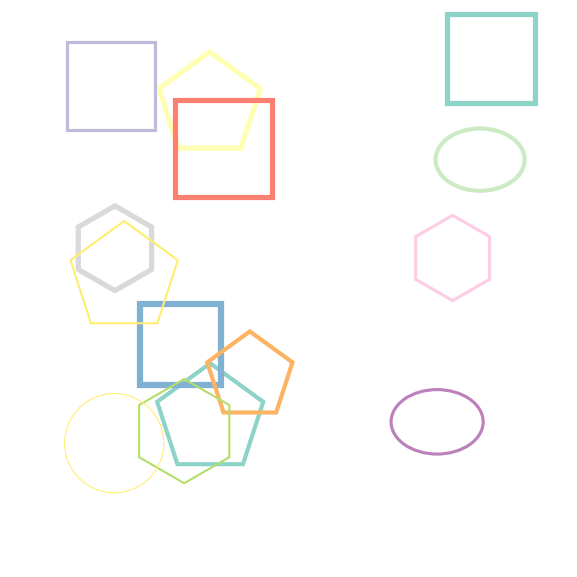[{"shape": "pentagon", "thickness": 2, "radius": 0.48, "center": [0.364, 0.273]}, {"shape": "square", "thickness": 2.5, "radius": 0.38, "center": [0.85, 0.898]}, {"shape": "pentagon", "thickness": 2.5, "radius": 0.46, "center": [0.363, 0.817]}, {"shape": "square", "thickness": 1.5, "radius": 0.38, "center": [0.192, 0.85]}, {"shape": "square", "thickness": 2.5, "radius": 0.42, "center": [0.387, 0.742]}, {"shape": "square", "thickness": 3, "radius": 0.35, "center": [0.313, 0.403]}, {"shape": "pentagon", "thickness": 2, "radius": 0.39, "center": [0.433, 0.348]}, {"shape": "hexagon", "thickness": 1, "radius": 0.45, "center": [0.319, 0.253]}, {"shape": "hexagon", "thickness": 1.5, "radius": 0.37, "center": [0.784, 0.552]}, {"shape": "hexagon", "thickness": 2.5, "radius": 0.37, "center": [0.199, 0.569]}, {"shape": "oval", "thickness": 1.5, "radius": 0.4, "center": [0.757, 0.269]}, {"shape": "oval", "thickness": 2, "radius": 0.39, "center": [0.831, 0.723]}, {"shape": "pentagon", "thickness": 1, "radius": 0.49, "center": [0.215, 0.518]}, {"shape": "circle", "thickness": 0.5, "radius": 0.43, "center": [0.198, 0.232]}]